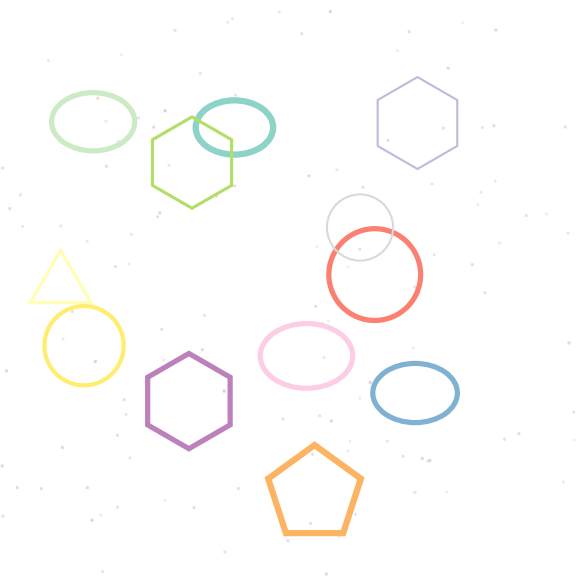[{"shape": "oval", "thickness": 3, "radius": 0.34, "center": [0.406, 0.778]}, {"shape": "triangle", "thickness": 1.5, "radius": 0.3, "center": [0.105, 0.505]}, {"shape": "hexagon", "thickness": 1, "radius": 0.4, "center": [0.723, 0.786]}, {"shape": "circle", "thickness": 2.5, "radius": 0.4, "center": [0.649, 0.524]}, {"shape": "oval", "thickness": 2.5, "radius": 0.37, "center": [0.719, 0.319]}, {"shape": "pentagon", "thickness": 3, "radius": 0.42, "center": [0.545, 0.144]}, {"shape": "hexagon", "thickness": 1.5, "radius": 0.4, "center": [0.332, 0.718]}, {"shape": "oval", "thickness": 2.5, "radius": 0.4, "center": [0.531, 0.383]}, {"shape": "circle", "thickness": 1, "radius": 0.29, "center": [0.623, 0.605]}, {"shape": "hexagon", "thickness": 2.5, "radius": 0.41, "center": [0.327, 0.305]}, {"shape": "oval", "thickness": 2.5, "radius": 0.36, "center": [0.161, 0.788]}, {"shape": "circle", "thickness": 2, "radius": 0.34, "center": [0.146, 0.401]}]